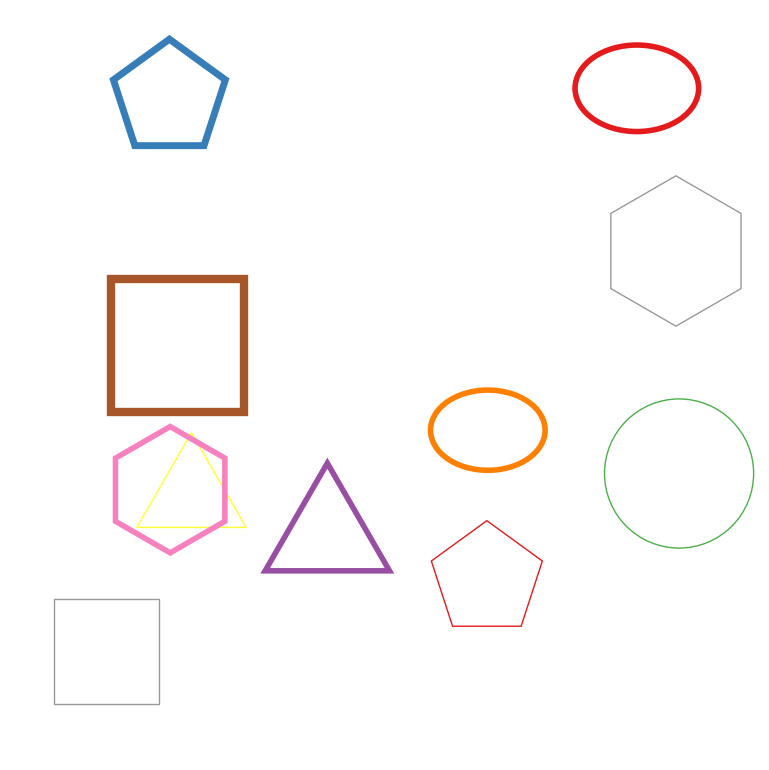[{"shape": "oval", "thickness": 2, "radius": 0.4, "center": [0.827, 0.885]}, {"shape": "pentagon", "thickness": 0.5, "radius": 0.38, "center": [0.632, 0.248]}, {"shape": "pentagon", "thickness": 2.5, "radius": 0.38, "center": [0.22, 0.873]}, {"shape": "circle", "thickness": 0.5, "radius": 0.48, "center": [0.882, 0.385]}, {"shape": "triangle", "thickness": 2, "radius": 0.47, "center": [0.425, 0.305]}, {"shape": "oval", "thickness": 2, "radius": 0.37, "center": [0.634, 0.441]}, {"shape": "triangle", "thickness": 0.5, "radius": 0.41, "center": [0.249, 0.356]}, {"shape": "square", "thickness": 3, "radius": 0.43, "center": [0.231, 0.551]}, {"shape": "hexagon", "thickness": 2, "radius": 0.41, "center": [0.221, 0.364]}, {"shape": "hexagon", "thickness": 0.5, "radius": 0.49, "center": [0.878, 0.674]}, {"shape": "square", "thickness": 0.5, "radius": 0.34, "center": [0.139, 0.154]}]